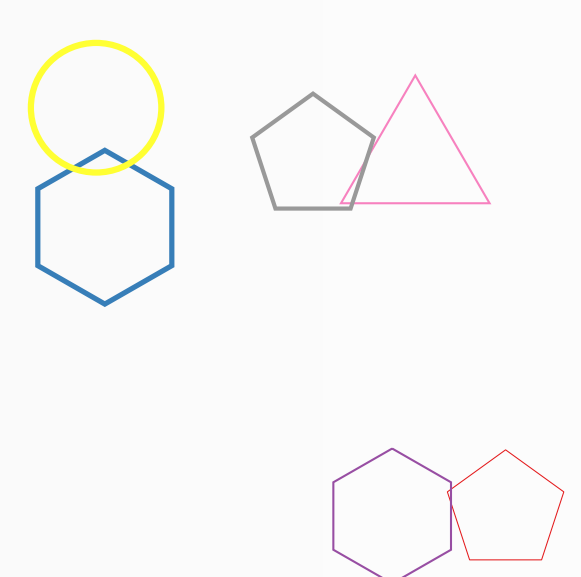[{"shape": "pentagon", "thickness": 0.5, "radius": 0.53, "center": [0.87, 0.115]}, {"shape": "hexagon", "thickness": 2.5, "radius": 0.67, "center": [0.18, 0.606]}, {"shape": "hexagon", "thickness": 1, "radius": 0.58, "center": [0.675, 0.106]}, {"shape": "circle", "thickness": 3, "radius": 0.56, "center": [0.165, 0.813]}, {"shape": "triangle", "thickness": 1, "radius": 0.74, "center": [0.714, 0.721]}, {"shape": "pentagon", "thickness": 2, "radius": 0.55, "center": [0.539, 0.727]}]